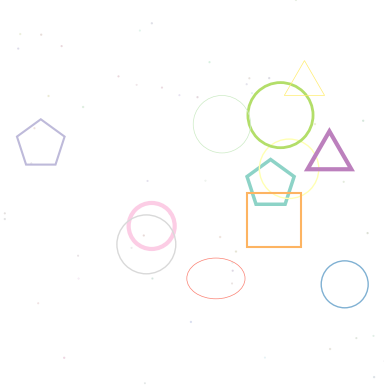[{"shape": "pentagon", "thickness": 2.5, "radius": 0.32, "center": [0.703, 0.521]}, {"shape": "circle", "thickness": 1, "radius": 0.39, "center": [0.751, 0.562]}, {"shape": "pentagon", "thickness": 1.5, "radius": 0.33, "center": [0.106, 0.625]}, {"shape": "oval", "thickness": 0.5, "radius": 0.38, "center": [0.561, 0.277]}, {"shape": "circle", "thickness": 1, "radius": 0.3, "center": [0.895, 0.262]}, {"shape": "square", "thickness": 1.5, "radius": 0.35, "center": [0.711, 0.428]}, {"shape": "circle", "thickness": 2, "radius": 0.42, "center": [0.729, 0.701]}, {"shape": "circle", "thickness": 3, "radius": 0.3, "center": [0.394, 0.413]}, {"shape": "circle", "thickness": 1, "radius": 0.38, "center": [0.38, 0.365]}, {"shape": "triangle", "thickness": 3, "radius": 0.33, "center": [0.856, 0.593]}, {"shape": "circle", "thickness": 0.5, "radius": 0.37, "center": [0.577, 0.677]}, {"shape": "triangle", "thickness": 0.5, "radius": 0.3, "center": [0.791, 0.782]}]